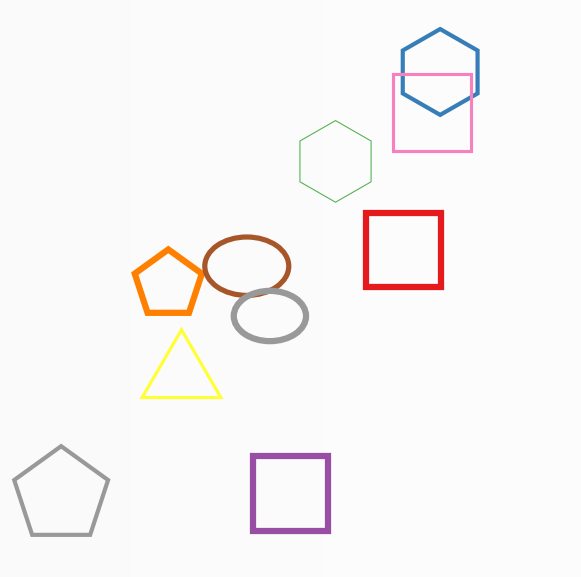[{"shape": "square", "thickness": 3, "radius": 0.32, "center": [0.694, 0.566]}, {"shape": "hexagon", "thickness": 2, "radius": 0.37, "center": [0.757, 0.875]}, {"shape": "hexagon", "thickness": 0.5, "radius": 0.35, "center": [0.577, 0.72]}, {"shape": "square", "thickness": 3, "radius": 0.32, "center": [0.5, 0.145]}, {"shape": "pentagon", "thickness": 3, "radius": 0.3, "center": [0.29, 0.507]}, {"shape": "triangle", "thickness": 1.5, "radius": 0.39, "center": [0.312, 0.35]}, {"shape": "oval", "thickness": 2.5, "radius": 0.36, "center": [0.425, 0.538]}, {"shape": "square", "thickness": 1.5, "radius": 0.34, "center": [0.744, 0.804]}, {"shape": "pentagon", "thickness": 2, "radius": 0.42, "center": [0.105, 0.142]}, {"shape": "oval", "thickness": 3, "radius": 0.31, "center": [0.464, 0.452]}]